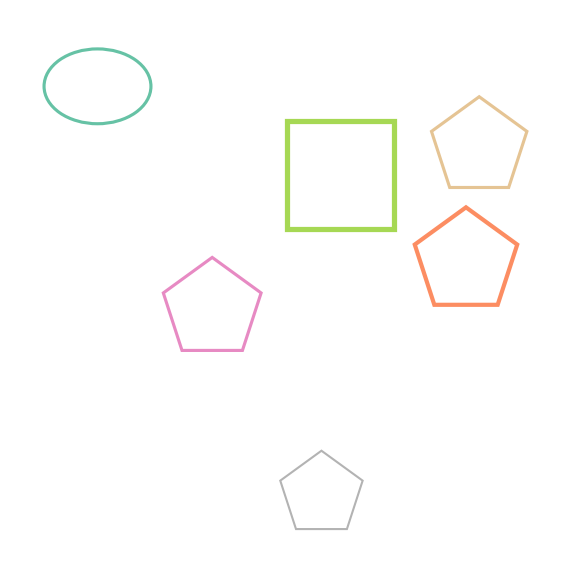[{"shape": "oval", "thickness": 1.5, "radius": 0.46, "center": [0.169, 0.85]}, {"shape": "pentagon", "thickness": 2, "radius": 0.47, "center": [0.807, 0.547]}, {"shape": "pentagon", "thickness": 1.5, "radius": 0.45, "center": [0.367, 0.464]}, {"shape": "square", "thickness": 2.5, "radius": 0.47, "center": [0.59, 0.695]}, {"shape": "pentagon", "thickness": 1.5, "radius": 0.43, "center": [0.83, 0.745]}, {"shape": "pentagon", "thickness": 1, "radius": 0.37, "center": [0.557, 0.144]}]